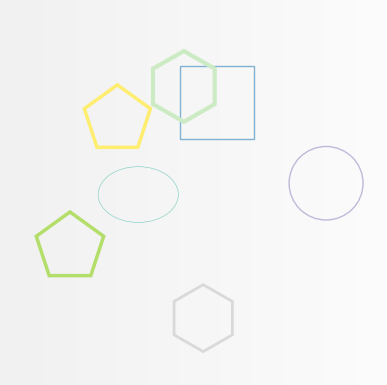[{"shape": "oval", "thickness": 0.5, "radius": 0.52, "center": [0.357, 0.495]}, {"shape": "circle", "thickness": 1, "radius": 0.48, "center": [0.841, 0.524]}, {"shape": "square", "thickness": 1, "radius": 0.47, "center": [0.56, 0.734]}, {"shape": "pentagon", "thickness": 2.5, "radius": 0.46, "center": [0.181, 0.358]}, {"shape": "hexagon", "thickness": 2, "radius": 0.43, "center": [0.524, 0.174]}, {"shape": "hexagon", "thickness": 3, "radius": 0.46, "center": [0.474, 0.776]}, {"shape": "pentagon", "thickness": 2.5, "radius": 0.45, "center": [0.303, 0.69]}]